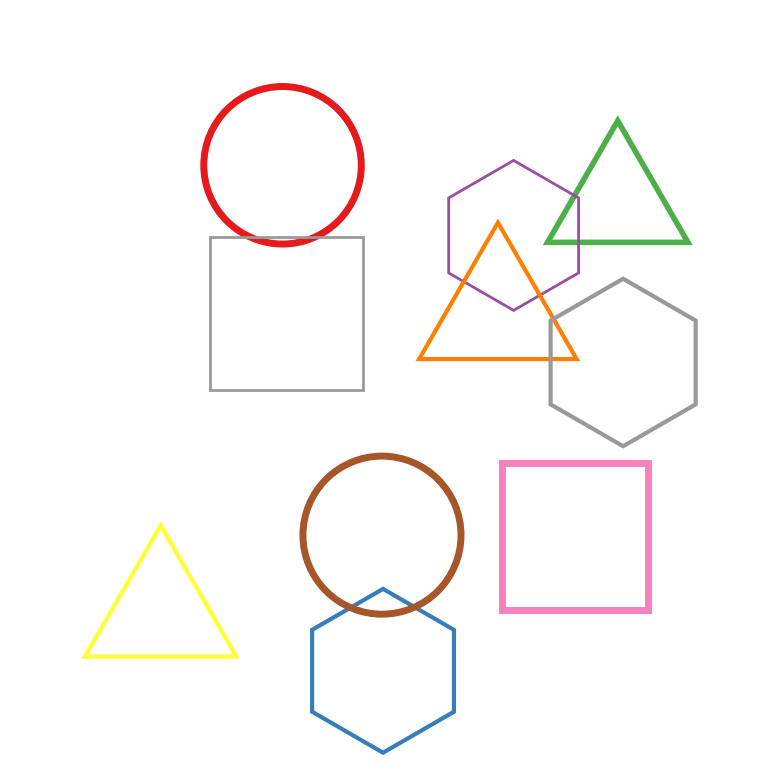[{"shape": "circle", "thickness": 2.5, "radius": 0.51, "center": [0.367, 0.785]}, {"shape": "hexagon", "thickness": 1.5, "radius": 0.53, "center": [0.497, 0.129]}, {"shape": "triangle", "thickness": 2, "radius": 0.53, "center": [0.802, 0.738]}, {"shape": "hexagon", "thickness": 1, "radius": 0.49, "center": [0.667, 0.694]}, {"shape": "triangle", "thickness": 1.5, "radius": 0.59, "center": [0.647, 0.593]}, {"shape": "triangle", "thickness": 1.5, "radius": 0.57, "center": [0.209, 0.204]}, {"shape": "circle", "thickness": 2.5, "radius": 0.51, "center": [0.496, 0.305]}, {"shape": "square", "thickness": 2.5, "radius": 0.48, "center": [0.747, 0.304]}, {"shape": "square", "thickness": 1, "radius": 0.5, "center": [0.372, 0.593]}, {"shape": "hexagon", "thickness": 1.5, "radius": 0.54, "center": [0.809, 0.529]}]